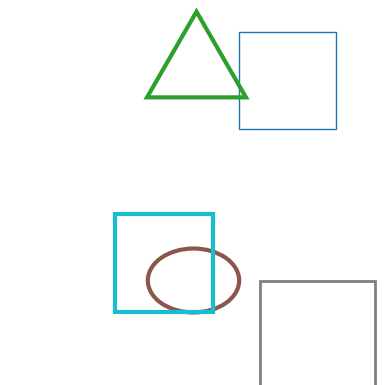[{"shape": "square", "thickness": 1, "radius": 0.63, "center": [0.747, 0.79]}, {"shape": "triangle", "thickness": 3, "radius": 0.74, "center": [0.51, 0.821]}, {"shape": "oval", "thickness": 3, "radius": 0.59, "center": [0.503, 0.271]}, {"shape": "square", "thickness": 2, "radius": 0.75, "center": [0.824, 0.12]}, {"shape": "square", "thickness": 3, "radius": 0.64, "center": [0.426, 0.317]}]